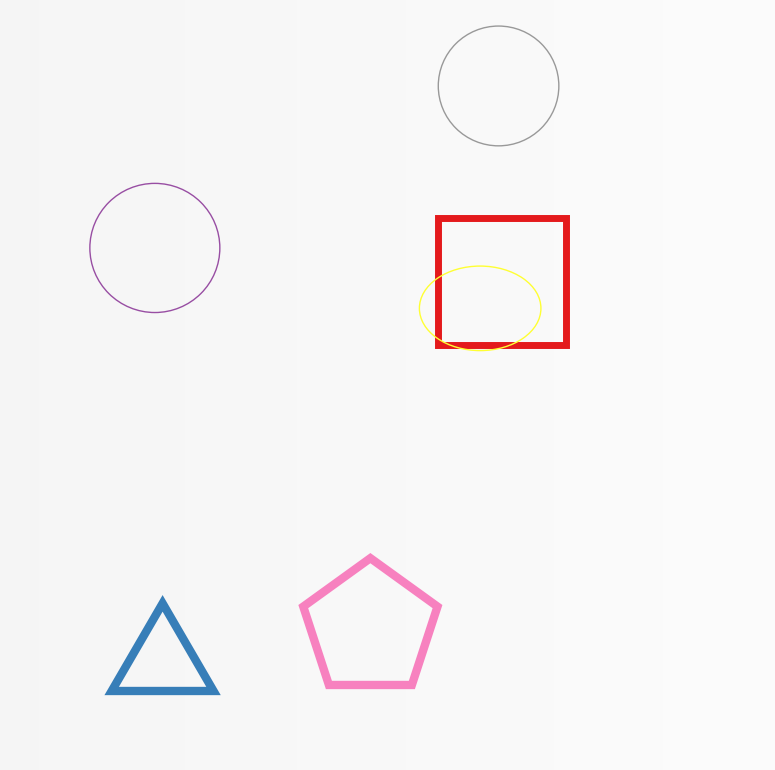[{"shape": "square", "thickness": 2.5, "radius": 0.41, "center": [0.648, 0.635]}, {"shape": "triangle", "thickness": 3, "radius": 0.38, "center": [0.21, 0.141]}, {"shape": "circle", "thickness": 0.5, "radius": 0.42, "center": [0.2, 0.678]}, {"shape": "oval", "thickness": 0.5, "radius": 0.39, "center": [0.62, 0.6]}, {"shape": "pentagon", "thickness": 3, "radius": 0.46, "center": [0.478, 0.184]}, {"shape": "circle", "thickness": 0.5, "radius": 0.39, "center": [0.643, 0.888]}]